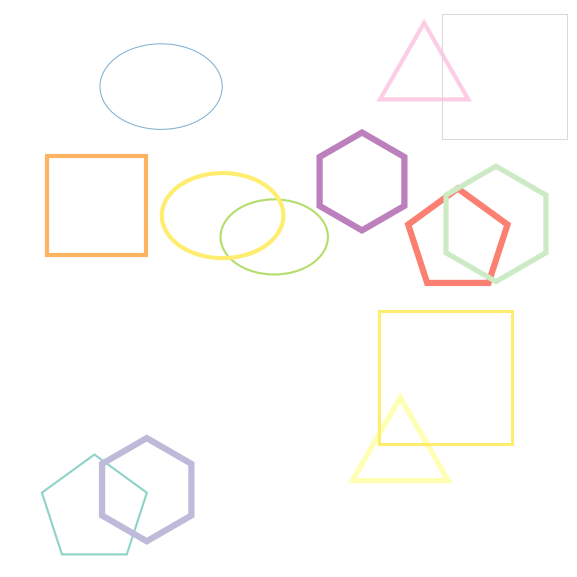[{"shape": "pentagon", "thickness": 1, "radius": 0.48, "center": [0.163, 0.116]}, {"shape": "triangle", "thickness": 2.5, "radius": 0.48, "center": [0.693, 0.215]}, {"shape": "hexagon", "thickness": 3, "radius": 0.45, "center": [0.254, 0.151]}, {"shape": "pentagon", "thickness": 3, "radius": 0.45, "center": [0.793, 0.582]}, {"shape": "oval", "thickness": 0.5, "radius": 0.53, "center": [0.279, 0.849]}, {"shape": "square", "thickness": 2, "radius": 0.43, "center": [0.167, 0.643]}, {"shape": "oval", "thickness": 1, "radius": 0.46, "center": [0.475, 0.589]}, {"shape": "triangle", "thickness": 2, "radius": 0.44, "center": [0.734, 0.871]}, {"shape": "square", "thickness": 0.5, "radius": 0.54, "center": [0.873, 0.867]}, {"shape": "hexagon", "thickness": 3, "radius": 0.42, "center": [0.627, 0.685]}, {"shape": "hexagon", "thickness": 2.5, "radius": 0.5, "center": [0.859, 0.611]}, {"shape": "square", "thickness": 1.5, "radius": 0.58, "center": [0.772, 0.346]}, {"shape": "oval", "thickness": 2, "radius": 0.53, "center": [0.385, 0.626]}]